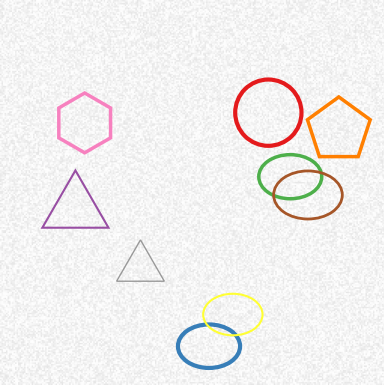[{"shape": "circle", "thickness": 3, "radius": 0.43, "center": [0.697, 0.707]}, {"shape": "oval", "thickness": 3, "radius": 0.4, "center": [0.543, 0.101]}, {"shape": "oval", "thickness": 2.5, "radius": 0.41, "center": [0.754, 0.541]}, {"shape": "triangle", "thickness": 1.5, "radius": 0.5, "center": [0.196, 0.458]}, {"shape": "pentagon", "thickness": 2.5, "radius": 0.43, "center": [0.88, 0.663]}, {"shape": "oval", "thickness": 1.5, "radius": 0.39, "center": [0.605, 0.183]}, {"shape": "oval", "thickness": 2, "radius": 0.45, "center": [0.8, 0.494]}, {"shape": "hexagon", "thickness": 2.5, "radius": 0.39, "center": [0.22, 0.681]}, {"shape": "triangle", "thickness": 1, "radius": 0.36, "center": [0.365, 0.305]}]